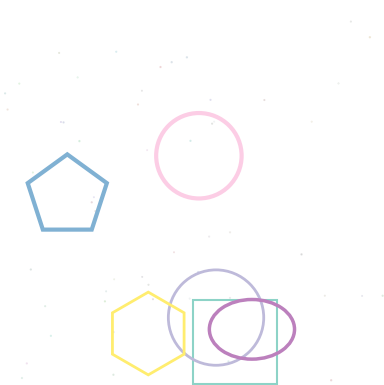[{"shape": "square", "thickness": 1.5, "radius": 0.55, "center": [0.611, 0.112]}, {"shape": "circle", "thickness": 2, "radius": 0.62, "center": [0.561, 0.175]}, {"shape": "pentagon", "thickness": 3, "radius": 0.54, "center": [0.175, 0.491]}, {"shape": "circle", "thickness": 3, "radius": 0.55, "center": [0.517, 0.595]}, {"shape": "oval", "thickness": 2.5, "radius": 0.55, "center": [0.654, 0.145]}, {"shape": "hexagon", "thickness": 2, "radius": 0.54, "center": [0.385, 0.134]}]